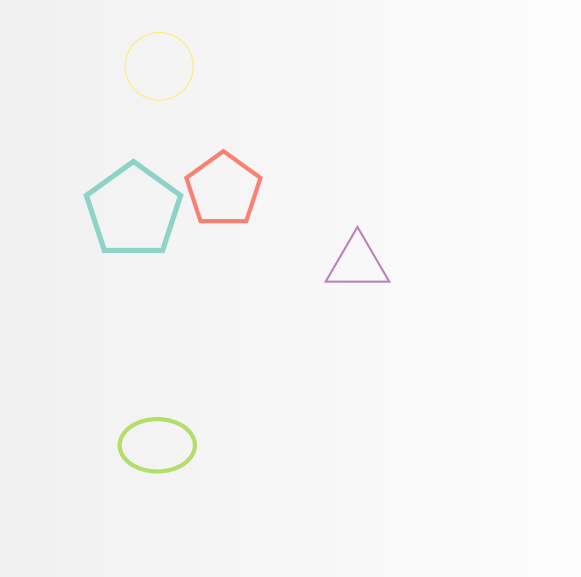[{"shape": "pentagon", "thickness": 2.5, "radius": 0.43, "center": [0.23, 0.634]}, {"shape": "pentagon", "thickness": 2, "radius": 0.33, "center": [0.384, 0.67]}, {"shape": "oval", "thickness": 2, "radius": 0.32, "center": [0.271, 0.228]}, {"shape": "triangle", "thickness": 1, "radius": 0.32, "center": [0.615, 0.543]}, {"shape": "circle", "thickness": 0.5, "radius": 0.29, "center": [0.274, 0.884]}]